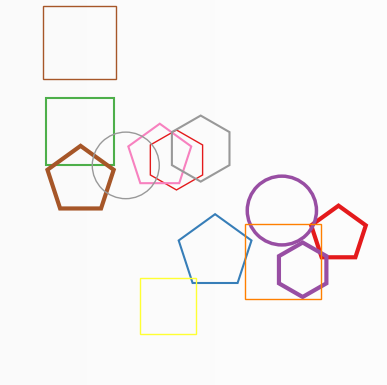[{"shape": "pentagon", "thickness": 3, "radius": 0.37, "center": [0.874, 0.392]}, {"shape": "hexagon", "thickness": 1, "radius": 0.39, "center": [0.455, 0.585]}, {"shape": "pentagon", "thickness": 1.5, "radius": 0.49, "center": [0.555, 0.345]}, {"shape": "square", "thickness": 1.5, "radius": 0.43, "center": [0.207, 0.658]}, {"shape": "circle", "thickness": 2.5, "radius": 0.45, "center": [0.727, 0.453]}, {"shape": "hexagon", "thickness": 3, "radius": 0.35, "center": [0.781, 0.299]}, {"shape": "square", "thickness": 1, "radius": 0.49, "center": [0.73, 0.32]}, {"shape": "square", "thickness": 1, "radius": 0.36, "center": [0.433, 0.206]}, {"shape": "square", "thickness": 1, "radius": 0.48, "center": [0.205, 0.89]}, {"shape": "pentagon", "thickness": 3, "radius": 0.45, "center": [0.208, 0.531]}, {"shape": "pentagon", "thickness": 1.5, "radius": 0.43, "center": [0.412, 0.593]}, {"shape": "circle", "thickness": 1, "radius": 0.43, "center": [0.325, 0.57]}, {"shape": "hexagon", "thickness": 1.5, "radius": 0.43, "center": [0.518, 0.614]}]